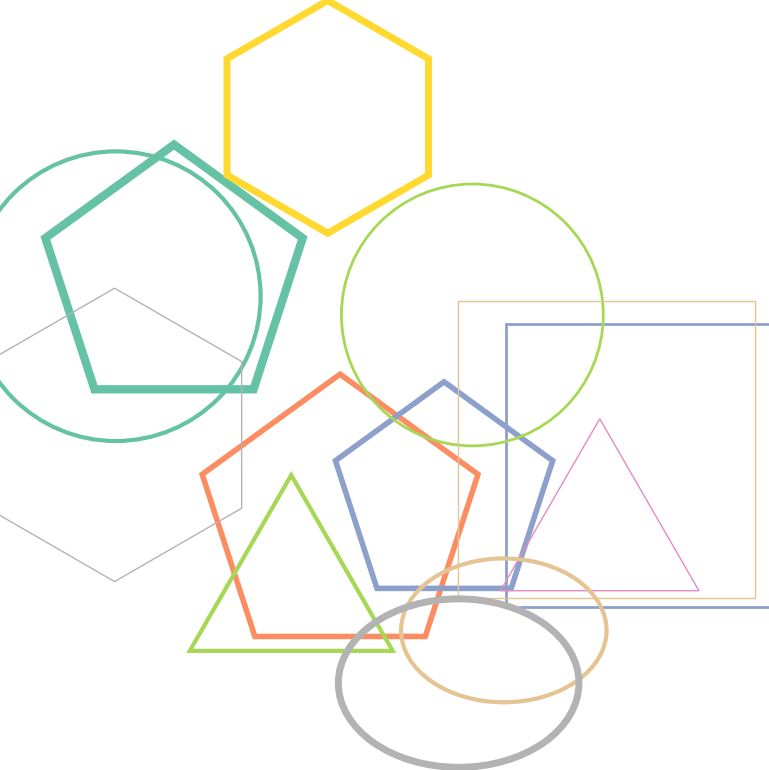[{"shape": "circle", "thickness": 1.5, "radius": 0.94, "center": [0.15, 0.615]}, {"shape": "pentagon", "thickness": 3, "radius": 0.88, "center": [0.226, 0.637]}, {"shape": "pentagon", "thickness": 2, "radius": 0.94, "center": [0.442, 0.326]}, {"shape": "square", "thickness": 1, "radius": 0.92, "center": [0.841, 0.396]}, {"shape": "pentagon", "thickness": 2, "radius": 0.74, "center": [0.577, 0.356]}, {"shape": "triangle", "thickness": 0.5, "radius": 0.74, "center": [0.779, 0.307]}, {"shape": "triangle", "thickness": 1.5, "radius": 0.76, "center": [0.378, 0.231]}, {"shape": "circle", "thickness": 1, "radius": 0.85, "center": [0.613, 0.591]}, {"shape": "hexagon", "thickness": 2.5, "radius": 0.76, "center": [0.426, 0.848]}, {"shape": "square", "thickness": 0.5, "radius": 0.96, "center": [0.787, 0.416]}, {"shape": "oval", "thickness": 1.5, "radius": 0.67, "center": [0.654, 0.181]}, {"shape": "oval", "thickness": 2.5, "radius": 0.78, "center": [0.596, 0.113]}, {"shape": "hexagon", "thickness": 0.5, "radius": 0.95, "center": [0.149, 0.435]}]